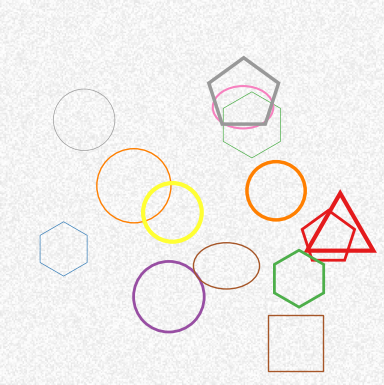[{"shape": "triangle", "thickness": 3, "radius": 0.5, "center": [0.884, 0.399]}, {"shape": "pentagon", "thickness": 2, "radius": 0.36, "center": [0.853, 0.382]}, {"shape": "hexagon", "thickness": 0.5, "radius": 0.35, "center": [0.165, 0.353]}, {"shape": "hexagon", "thickness": 0.5, "radius": 0.43, "center": [0.654, 0.676]}, {"shape": "hexagon", "thickness": 2, "radius": 0.37, "center": [0.777, 0.276]}, {"shape": "circle", "thickness": 2, "radius": 0.46, "center": [0.439, 0.229]}, {"shape": "circle", "thickness": 2.5, "radius": 0.38, "center": [0.717, 0.504]}, {"shape": "circle", "thickness": 1, "radius": 0.48, "center": [0.348, 0.517]}, {"shape": "circle", "thickness": 3, "radius": 0.38, "center": [0.448, 0.448]}, {"shape": "oval", "thickness": 1, "radius": 0.43, "center": [0.588, 0.309]}, {"shape": "square", "thickness": 1, "radius": 0.36, "center": [0.768, 0.109]}, {"shape": "oval", "thickness": 1.5, "radius": 0.39, "center": [0.631, 0.721]}, {"shape": "pentagon", "thickness": 2.5, "radius": 0.48, "center": [0.633, 0.755]}, {"shape": "circle", "thickness": 0.5, "radius": 0.4, "center": [0.219, 0.689]}]